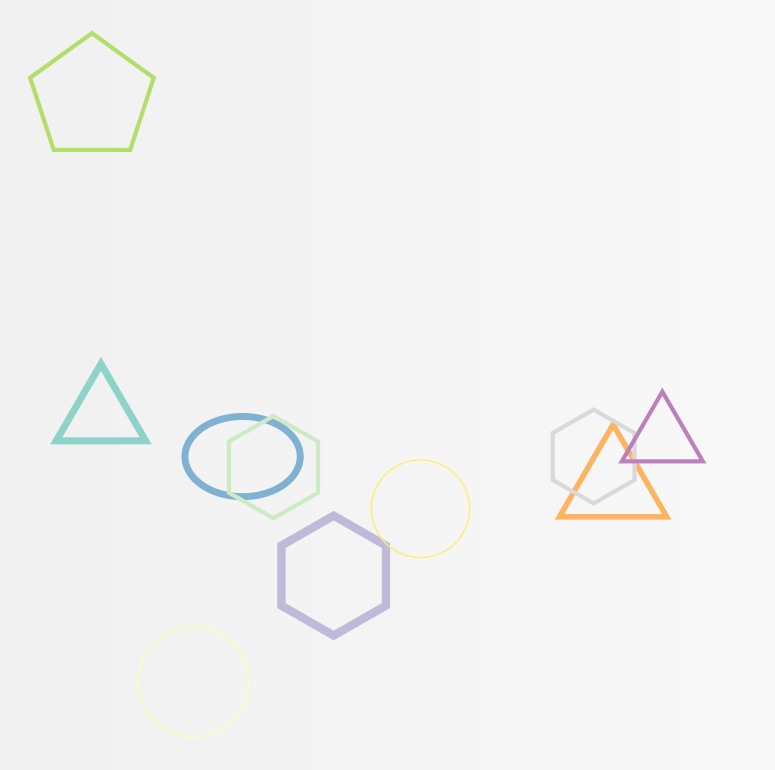[{"shape": "triangle", "thickness": 2.5, "radius": 0.33, "center": [0.13, 0.461]}, {"shape": "circle", "thickness": 0.5, "radius": 0.36, "center": [0.249, 0.115]}, {"shape": "hexagon", "thickness": 3, "radius": 0.39, "center": [0.431, 0.252]}, {"shape": "oval", "thickness": 2.5, "radius": 0.37, "center": [0.313, 0.407]}, {"shape": "triangle", "thickness": 2, "radius": 0.4, "center": [0.791, 0.369]}, {"shape": "pentagon", "thickness": 1.5, "radius": 0.42, "center": [0.119, 0.873]}, {"shape": "hexagon", "thickness": 1.5, "radius": 0.3, "center": [0.766, 0.407]}, {"shape": "triangle", "thickness": 1.5, "radius": 0.3, "center": [0.855, 0.431]}, {"shape": "hexagon", "thickness": 1.5, "radius": 0.33, "center": [0.353, 0.393]}, {"shape": "circle", "thickness": 0.5, "radius": 0.32, "center": [0.543, 0.339]}]